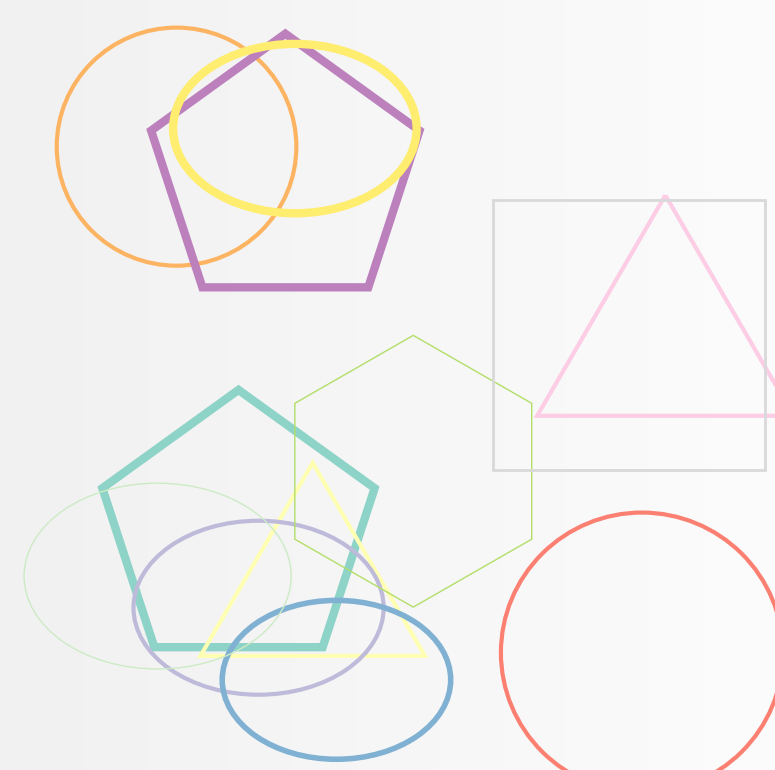[{"shape": "pentagon", "thickness": 3, "radius": 0.92, "center": [0.308, 0.309]}, {"shape": "triangle", "thickness": 1.5, "radius": 0.84, "center": [0.403, 0.232]}, {"shape": "oval", "thickness": 1.5, "radius": 0.81, "center": [0.334, 0.211]}, {"shape": "circle", "thickness": 1.5, "radius": 0.91, "center": [0.828, 0.152]}, {"shape": "oval", "thickness": 2, "radius": 0.74, "center": [0.434, 0.117]}, {"shape": "circle", "thickness": 1.5, "radius": 0.77, "center": [0.228, 0.81]}, {"shape": "hexagon", "thickness": 0.5, "radius": 0.88, "center": [0.533, 0.388]}, {"shape": "triangle", "thickness": 1.5, "radius": 0.95, "center": [0.858, 0.555]}, {"shape": "square", "thickness": 1, "radius": 0.88, "center": [0.811, 0.565]}, {"shape": "pentagon", "thickness": 3, "radius": 0.91, "center": [0.368, 0.774]}, {"shape": "oval", "thickness": 0.5, "radius": 0.86, "center": [0.203, 0.252]}, {"shape": "oval", "thickness": 3, "radius": 0.79, "center": [0.38, 0.833]}]